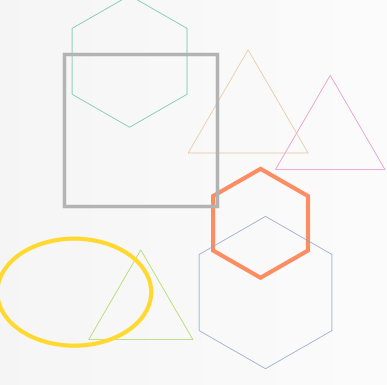[{"shape": "hexagon", "thickness": 0.5, "radius": 0.86, "center": [0.334, 0.841]}, {"shape": "hexagon", "thickness": 3, "radius": 0.71, "center": [0.672, 0.42]}, {"shape": "hexagon", "thickness": 0.5, "radius": 0.99, "center": [0.685, 0.24]}, {"shape": "triangle", "thickness": 0.5, "radius": 0.82, "center": [0.852, 0.641]}, {"shape": "triangle", "thickness": 0.5, "radius": 0.78, "center": [0.363, 0.196]}, {"shape": "oval", "thickness": 3, "radius": 0.99, "center": [0.192, 0.241]}, {"shape": "triangle", "thickness": 0.5, "radius": 0.89, "center": [0.64, 0.692]}, {"shape": "square", "thickness": 2.5, "radius": 0.99, "center": [0.362, 0.662]}]